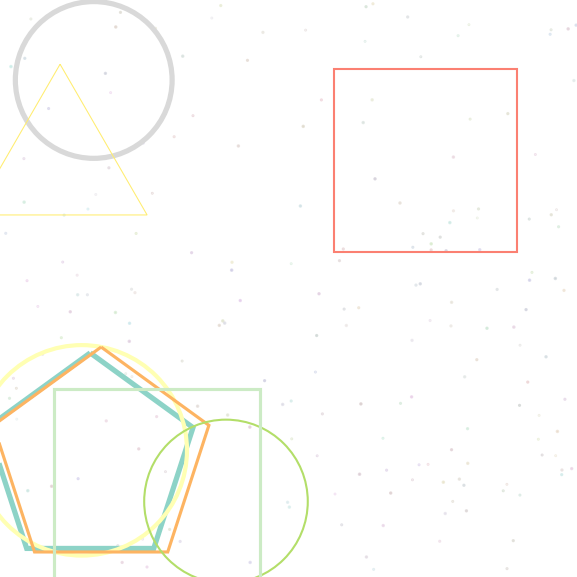[{"shape": "pentagon", "thickness": 2.5, "radius": 0.94, "center": [0.156, 0.201]}, {"shape": "circle", "thickness": 2, "radius": 0.91, "center": [0.142, 0.219]}, {"shape": "square", "thickness": 1, "radius": 0.79, "center": [0.736, 0.721]}, {"shape": "pentagon", "thickness": 1.5, "radius": 0.98, "center": [0.175, 0.202]}, {"shape": "circle", "thickness": 1, "radius": 0.71, "center": [0.391, 0.131]}, {"shape": "circle", "thickness": 2.5, "radius": 0.68, "center": [0.162, 0.861]}, {"shape": "square", "thickness": 1.5, "radius": 0.89, "center": [0.272, 0.148]}, {"shape": "triangle", "thickness": 0.5, "radius": 0.87, "center": [0.104, 0.714]}]